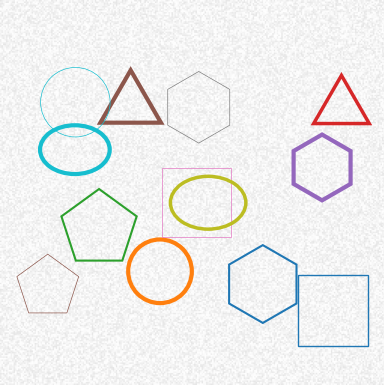[{"shape": "hexagon", "thickness": 1.5, "radius": 0.51, "center": [0.683, 0.262]}, {"shape": "square", "thickness": 1, "radius": 0.46, "center": [0.864, 0.193]}, {"shape": "circle", "thickness": 3, "radius": 0.41, "center": [0.416, 0.295]}, {"shape": "pentagon", "thickness": 1.5, "radius": 0.51, "center": [0.257, 0.406]}, {"shape": "triangle", "thickness": 2.5, "radius": 0.42, "center": [0.887, 0.721]}, {"shape": "hexagon", "thickness": 3, "radius": 0.43, "center": [0.837, 0.565]}, {"shape": "pentagon", "thickness": 0.5, "radius": 0.42, "center": [0.124, 0.255]}, {"shape": "triangle", "thickness": 3, "radius": 0.45, "center": [0.339, 0.727]}, {"shape": "square", "thickness": 0.5, "radius": 0.45, "center": [0.51, 0.475]}, {"shape": "hexagon", "thickness": 0.5, "radius": 0.47, "center": [0.516, 0.721]}, {"shape": "oval", "thickness": 2.5, "radius": 0.49, "center": [0.541, 0.473]}, {"shape": "circle", "thickness": 0.5, "radius": 0.45, "center": [0.196, 0.735]}, {"shape": "oval", "thickness": 3, "radius": 0.45, "center": [0.194, 0.611]}]